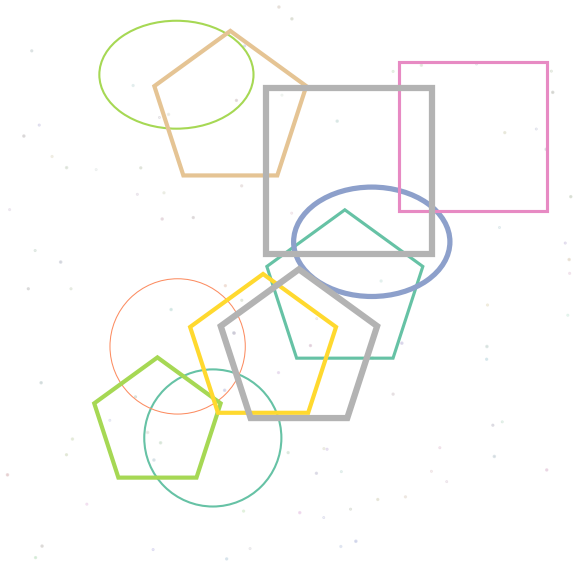[{"shape": "circle", "thickness": 1, "radius": 0.59, "center": [0.369, 0.241]}, {"shape": "pentagon", "thickness": 1.5, "radius": 0.71, "center": [0.597, 0.494]}, {"shape": "circle", "thickness": 0.5, "radius": 0.59, "center": [0.308, 0.399]}, {"shape": "oval", "thickness": 2.5, "radius": 0.68, "center": [0.644, 0.58]}, {"shape": "square", "thickness": 1.5, "radius": 0.64, "center": [0.818, 0.763]}, {"shape": "pentagon", "thickness": 2, "radius": 0.58, "center": [0.273, 0.265]}, {"shape": "oval", "thickness": 1, "radius": 0.67, "center": [0.305, 0.87]}, {"shape": "pentagon", "thickness": 2, "radius": 0.66, "center": [0.456, 0.392]}, {"shape": "pentagon", "thickness": 2, "radius": 0.69, "center": [0.399, 0.807]}, {"shape": "square", "thickness": 3, "radius": 0.72, "center": [0.604, 0.703]}, {"shape": "pentagon", "thickness": 3, "radius": 0.71, "center": [0.518, 0.39]}]